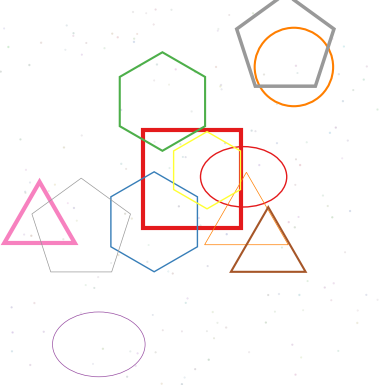[{"shape": "oval", "thickness": 1, "radius": 0.56, "center": [0.633, 0.541]}, {"shape": "square", "thickness": 3, "radius": 0.63, "center": [0.499, 0.535]}, {"shape": "hexagon", "thickness": 1, "radius": 0.65, "center": [0.4, 0.424]}, {"shape": "hexagon", "thickness": 1.5, "radius": 0.64, "center": [0.422, 0.736]}, {"shape": "oval", "thickness": 0.5, "radius": 0.6, "center": [0.257, 0.106]}, {"shape": "triangle", "thickness": 0.5, "radius": 0.63, "center": [0.64, 0.427]}, {"shape": "circle", "thickness": 1.5, "radius": 0.51, "center": [0.763, 0.826]}, {"shape": "hexagon", "thickness": 1, "radius": 0.5, "center": [0.538, 0.558]}, {"shape": "triangle", "thickness": 1.5, "radius": 0.56, "center": [0.697, 0.35]}, {"shape": "triangle", "thickness": 3, "radius": 0.53, "center": [0.103, 0.422]}, {"shape": "pentagon", "thickness": 2.5, "radius": 0.66, "center": [0.741, 0.884]}, {"shape": "pentagon", "thickness": 0.5, "radius": 0.67, "center": [0.211, 0.403]}]